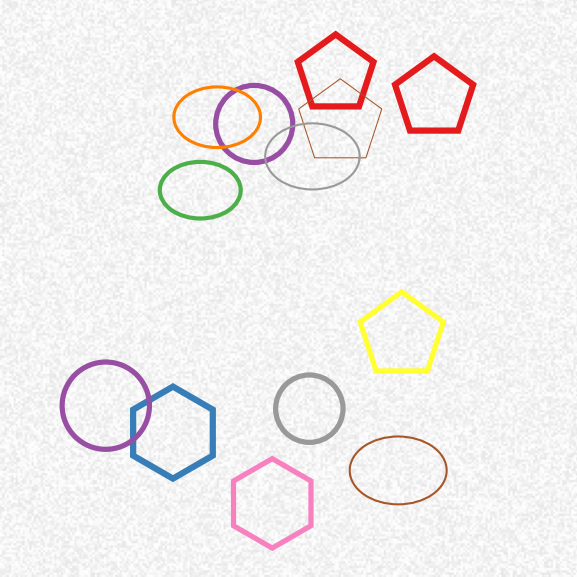[{"shape": "pentagon", "thickness": 3, "radius": 0.36, "center": [0.752, 0.831]}, {"shape": "pentagon", "thickness": 3, "radius": 0.34, "center": [0.581, 0.871]}, {"shape": "hexagon", "thickness": 3, "radius": 0.4, "center": [0.3, 0.25]}, {"shape": "oval", "thickness": 2, "radius": 0.35, "center": [0.347, 0.67]}, {"shape": "circle", "thickness": 2.5, "radius": 0.33, "center": [0.44, 0.785]}, {"shape": "circle", "thickness": 2.5, "radius": 0.38, "center": [0.183, 0.297]}, {"shape": "oval", "thickness": 1.5, "radius": 0.38, "center": [0.376, 0.796]}, {"shape": "pentagon", "thickness": 2.5, "radius": 0.38, "center": [0.696, 0.418]}, {"shape": "oval", "thickness": 1, "radius": 0.42, "center": [0.69, 0.185]}, {"shape": "pentagon", "thickness": 0.5, "radius": 0.38, "center": [0.589, 0.787]}, {"shape": "hexagon", "thickness": 2.5, "radius": 0.39, "center": [0.471, 0.127]}, {"shape": "circle", "thickness": 2.5, "radius": 0.29, "center": [0.536, 0.291]}, {"shape": "oval", "thickness": 1, "radius": 0.41, "center": [0.541, 0.728]}]